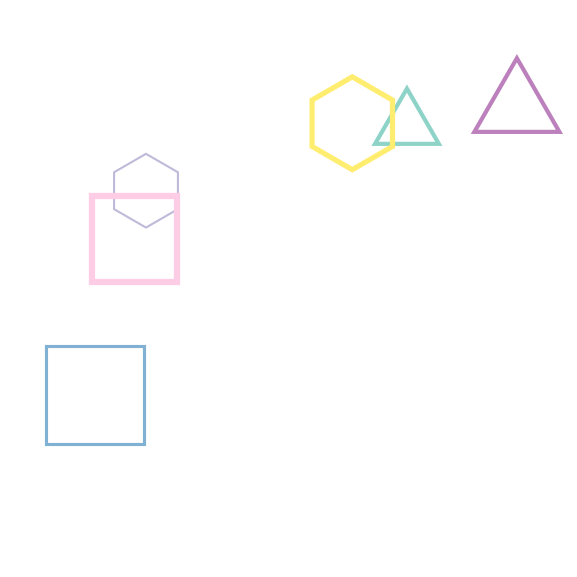[{"shape": "triangle", "thickness": 2, "radius": 0.32, "center": [0.705, 0.782]}, {"shape": "hexagon", "thickness": 1, "radius": 0.32, "center": [0.253, 0.669]}, {"shape": "square", "thickness": 1.5, "radius": 0.42, "center": [0.164, 0.316]}, {"shape": "square", "thickness": 3, "radius": 0.37, "center": [0.233, 0.585]}, {"shape": "triangle", "thickness": 2, "radius": 0.43, "center": [0.895, 0.813]}, {"shape": "hexagon", "thickness": 2.5, "radius": 0.4, "center": [0.61, 0.786]}]